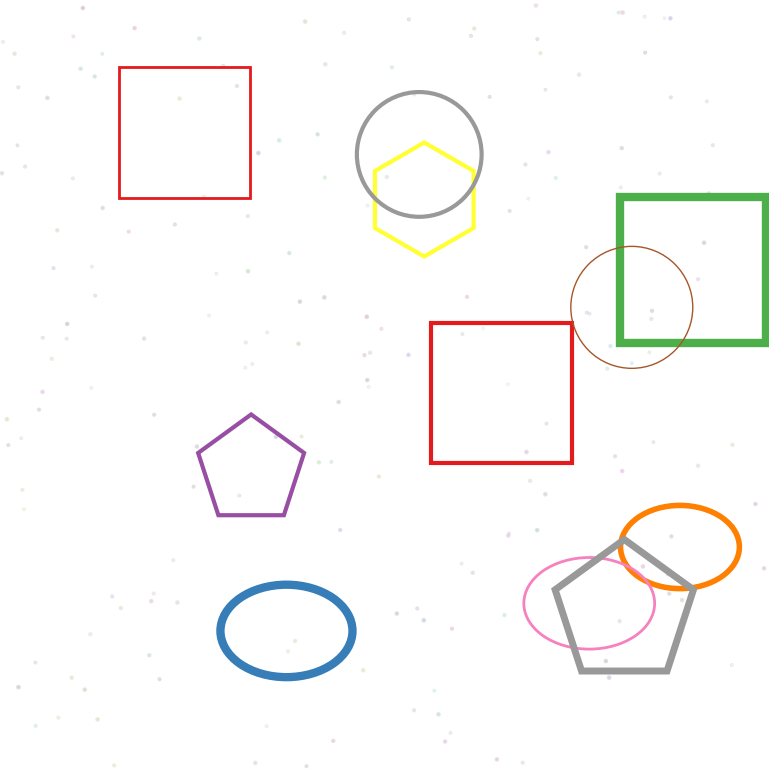[{"shape": "square", "thickness": 1.5, "radius": 0.46, "center": [0.652, 0.489]}, {"shape": "square", "thickness": 1, "radius": 0.42, "center": [0.24, 0.828]}, {"shape": "oval", "thickness": 3, "radius": 0.43, "center": [0.372, 0.181]}, {"shape": "square", "thickness": 3, "radius": 0.47, "center": [0.9, 0.65]}, {"shape": "pentagon", "thickness": 1.5, "radius": 0.36, "center": [0.326, 0.389]}, {"shape": "oval", "thickness": 2, "radius": 0.39, "center": [0.883, 0.29]}, {"shape": "hexagon", "thickness": 1.5, "radius": 0.37, "center": [0.551, 0.741]}, {"shape": "circle", "thickness": 0.5, "radius": 0.4, "center": [0.821, 0.601]}, {"shape": "oval", "thickness": 1, "radius": 0.42, "center": [0.765, 0.216]}, {"shape": "circle", "thickness": 1.5, "radius": 0.4, "center": [0.544, 0.799]}, {"shape": "pentagon", "thickness": 2.5, "radius": 0.47, "center": [0.811, 0.205]}]